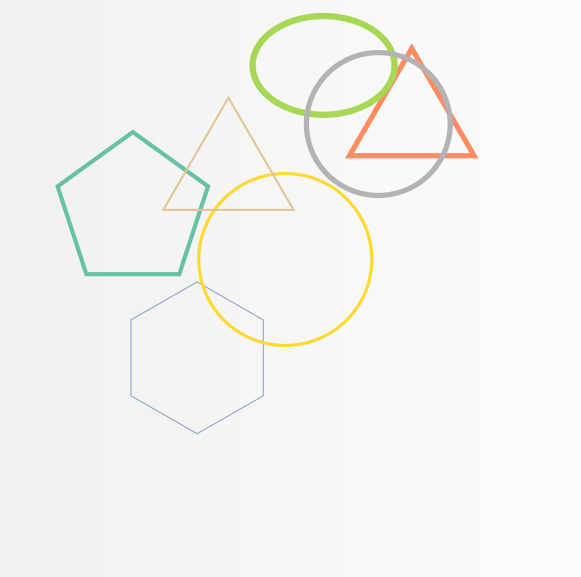[{"shape": "pentagon", "thickness": 2, "radius": 0.68, "center": [0.229, 0.634]}, {"shape": "triangle", "thickness": 2.5, "radius": 0.62, "center": [0.708, 0.791]}, {"shape": "hexagon", "thickness": 0.5, "radius": 0.66, "center": [0.339, 0.379]}, {"shape": "oval", "thickness": 3, "radius": 0.61, "center": [0.557, 0.886]}, {"shape": "circle", "thickness": 1.5, "radius": 0.74, "center": [0.491, 0.55]}, {"shape": "triangle", "thickness": 1, "radius": 0.65, "center": [0.393, 0.7]}, {"shape": "circle", "thickness": 2.5, "radius": 0.62, "center": [0.651, 0.784]}]